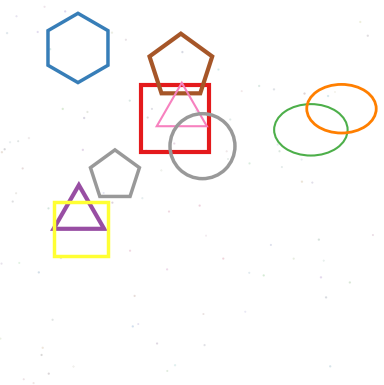[{"shape": "square", "thickness": 3, "radius": 0.44, "center": [0.455, 0.692]}, {"shape": "hexagon", "thickness": 2.5, "radius": 0.45, "center": [0.203, 0.875]}, {"shape": "oval", "thickness": 1.5, "radius": 0.48, "center": [0.807, 0.663]}, {"shape": "triangle", "thickness": 3, "radius": 0.38, "center": [0.205, 0.444]}, {"shape": "oval", "thickness": 2, "radius": 0.45, "center": [0.887, 0.718]}, {"shape": "square", "thickness": 2.5, "radius": 0.35, "center": [0.211, 0.405]}, {"shape": "pentagon", "thickness": 3, "radius": 0.43, "center": [0.47, 0.827]}, {"shape": "triangle", "thickness": 1.5, "radius": 0.38, "center": [0.472, 0.71]}, {"shape": "circle", "thickness": 2.5, "radius": 0.42, "center": [0.526, 0.62]}, {"shape": "pentagon", "thickness": 2.5, "radius": 0.33, "center": [0.299, 0.544]}]